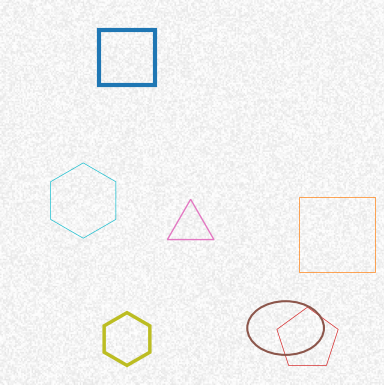[{"shape": "square", "thickness": 3, "radius": 0.36, "center": [0.33, 0.85]}, {"shape": "square", "thickness": 0.5, "radius": 0.49, "center": [0.876, 0.391]}, {"shape": "pentagon", "thickness": 0.5, "radius": 0.42, "center": [0.799, 0.119]}, {"shape": "oval", "thickness": 1.5, "radius": 0.5, "center": [0.742, 0.148]}, {"shape": "triangle", "thickness": 1, "radius": 0.35, "center": [0.495, 0.413]}, {"shape": "hexagon", "thickness": 2.5, "radius": 0.34, "center": [0.33, 0.119]}, {"shape": "hexagon", "thickness": 0.5, "radius": 0.49, "center": [0.216, 0.479]}]